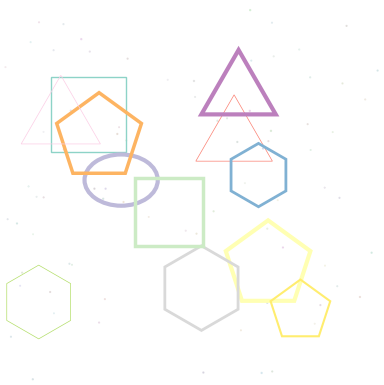[{"shape": "square", "thickness": 1, "radius": 0.49, "center": [0.23, 0.703]}, {"shape": "pentagon", "thickness": 3, "radius": 0.58, "center": [0.696, 0.312]}, {"shape": "oval", "thickness": 3, "radius": 0.48, "center": [0.315, 0.532]}, {"shape": "triangle", "thickness": 0.5, "radius": 0.57, "center": [0.608, 0.639]}, {"shape": "hexagon", "thickness": 2, "radius": 0.41, "center": [0.671, 0.545]}, {"shape": "pentagon", "thickness": 2.5, "radius": 0.58, "center": [0.257, 0.644]}, {"shape": "hexagon", "thickness": 0.5, "radius": 0.48, "center": [0.101, 0.216]}, {"shape": "triangle", "thickness": 0.5, "radius": 0.59, "center": [0.158, 0.686]}, {"shape": "hexagon", "thickness": 2, "radius": 0.55, "center": [0.523, 0.252]}, {"shape": "triangle", "thickness": 3, "radius": 0.56, "center": [0.62, 0.759]}, {"shape": "square", "thickness": 2.5, "radius": 0.44, "center": [0.438, 0.449]}, {"shape": "pentagon", "thickness": 1.5, "radius": 0.41, "center": [0.78, 0.192]}]